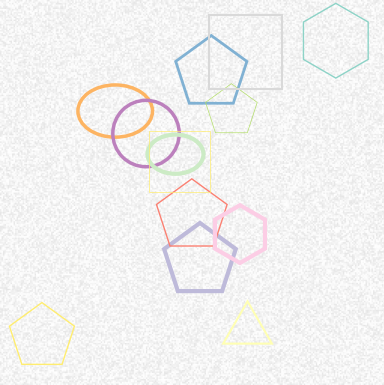[{"shape": "hexagon", "thickness": 1, "radius": 0.49, "center": [0.872, 0.894]}, {"shape": "triangle", "thickness": 1.5, "radius": 0.37, "center": [0.643, 0.144]}, {"shape": "pentagon", "thickness": 3, "radius": 0.49, "center": [0.519, 0.323]}, {"shape": "pentagon", "thickness": 1, "radius": 0.48, "center": [0.498, 0.439]}, {"shape": "pentagon", "thickness": 2, "radius": 0.49, "center": [0.549, 0.81]}, {"shape": "oval", "thickness": 2.5, "radius": 0.48, "center": [0.299, 0.712]}, {"shape": "pentagon", "thickness": 0.5, "radius": 0.35, "center": [0.601, 0.712]}, {"shape": "hexagon", "thickness": 3, "radius": 0.38, "center": [0.623, 0.392]}, {"shape": "square", "thickness": 1.5, "radius": 0.48, "center": [0.638, 0.865]}, {"shape": "circle", "thickness": 2.5, "radius": 0.43, "center": [0.379, 0.653]}, {"shape": "oval", "thickness": 3, "radius": 0.36, "center": [0.456, 0.599]}, {"shape": "square", "thickness": 0.5, "radius": 0.39, "center": [0.465, 0.58]}, {"shape": "pentagon", "thickness": 1, "radius": 0.44, "center": [0.109, 0.125]}]